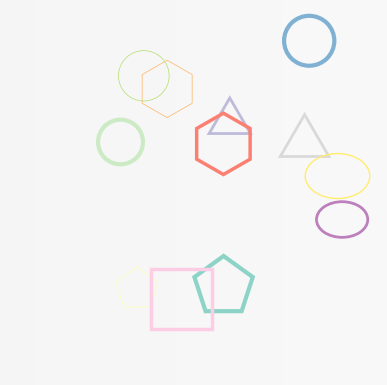[{"shape": "pentagon", "thickness": 3, "radius": 0.4, "center": [0.577, 0.256]}, {"shape": "pentagon", "thickness": 0.5, "radius": 0.29, "center": [0.353, 0.249]}, {"shape": "triangle", "thickness": 2, "radius": 0.31, "center": [0.593, 0.684]}, {"shape": "hexagon", "thickness": 2.5, "radius": 0.4, "center": [0.577, 0.626]}, {"shape": "circle", "thickness": 3, "radius": 0.32, "center": [0.798, 0.894]}, {"shape": "hexagon", "thickness": 0.5, "radius": 0.37, "center": [0.431, 0.769]}, {"shape": "circle", "thickness": 0.5, "radius": 0.33, "center": [0.371, 0.803]}, {"shape": "square", "thickness": 2.5, "radius": 0.39, "center": [0.469, 0.223]}, {"shape": "triangle", "thickness": 2, "radius": 0.36, "center": [0.786, 0.63]}, {"shape": "oval", "thickness": 2, "radius": 0.33, "center": [0.883, 0.43]}, {"shape": "circle", "thickness": 3, "radius": 0.29, "center": [0.311, 0.631]}, {"shape": "oval", "thickness": 1, "radius": 0.42, "center": [0.871, 0.543]}]